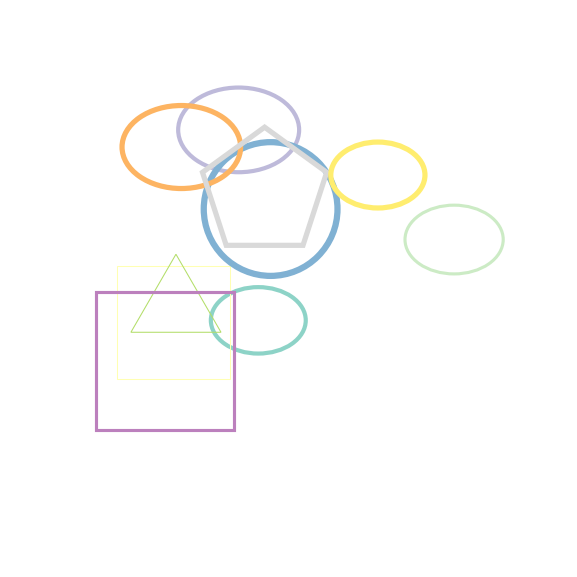[{"shape": "oval", "thickness": 2, "radius": 0.41, "center": [0.447, 0.444]}, {"shape": "square", "thickness": 0.5, "radius": 0.49, "center": [0.301, 0.44]}, {"shape": "oval", "thickness": 2, "radius": 0.52, "center": [0.413, 0.774]}, {"shape": "circle", "thickness": 3, "radius": 0.58, "center": [0.469, 0.637]}, {"shape": "oval", "thickness": 2.5, "radius": 0.51, "center": [0.314, 0.745]}, {"shape": "triangle", "thickness": 0.5, "radius": 0.45, "center": [0.305, 0.469]}, {"shape": "pentagon", "thickness": 2.5, "radius": 0.57, "center": [0.458, 0.666]}, {"shape": "square", "thickness": 1.5, "radius": 0.6, "center": [0.285, 0.374]}, {"shape": "oval", "thickness": 1.5, "radius": 0.43, "center": [0.786, 0.584]}, {"shape": "oval", "thickness": 2.5, "radius": 0.41, "center": [0.654, 0.696]}]